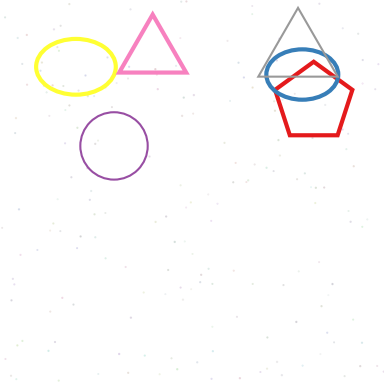[{"shape": "pentagon", "thickness": 3, "radius": 0.53, "center": [0.815, 0.734]}, {"shape": "oval", "thickness": 3, "radius": 0.47, "center": [0.785, 0.806]}, {"shape": "circle", "thickness": 1.5, "radius": 0.44, "center": [0.296, 0.621]}, {"shape": "oval", "thickness": 3, "radius": 0.52, "center": [0.197, 0.826]}, {"shape": "triangle", "thickness": 3, "radius": 0.5, "center": [0.397, 0.862]}, {"shape": "triangle", "thickness": 1.5, "radius": 0.6, "center": [0.774, 0.86]}]